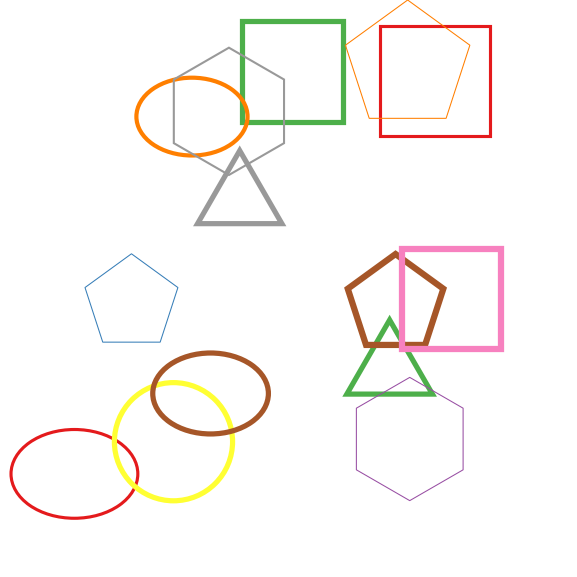[{"shape": "square", "thickness": 1.5, "radius": 0.48, "center": [0.753, 0.859]}, {"shape": "oval", "thickness": 1.5, "radius": 0.55, "center": [0.129, 0.179]}, {"shape": "pentagon", "thickness": 0.5, "radius": 0.42, "center": [0.228, 0.475]}, {"shape": "square", "thickness": 2.5, "radius": 0.44, "center": [0.506, 0.875]}, {"shape": "triangle", "thickness": 2.5, "radius": 0.43, "center": [0.675, 0.359]}, {"shape": "hexagon", "thickness": 0.5, "radius": 0.53, "center": [0.71, 0.239]}, {"shape": "pentagon", "thickness": 0.5, "radius": 0.57, "center": [0.706, 0.886]}, {"shape": "oval", "thickness": 2, "radius": 0.48, "center": [0.332, 0.797]}, {"shape": "circle", "thickness": 2.5, "radius": 0.51, "center": [0.3, 0.234]}, {"shape": "pentagon", "thickness": 3, "radius": 0.44, "center": [0.685, 0.472]}, {"shape": "oval", "thickness": 2.5, "radius": 0.5, "center": [0.365, 0.318]}, {"shape": "square", "thickness": 3, "radius": 0.43, "center": [0.782, 0.481]}, {"shape": "hexagon", "thickness": 1, "radius": 0.55, "center": [0.396, 0.806]}, {"shape": "triangle", "thickness": 2.5, "radius": 0.42, "center": [0.415, 0.654]}]